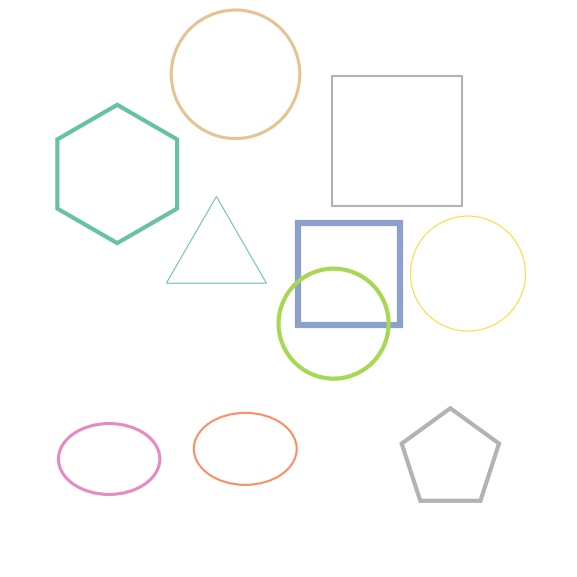[{"shape": "triangle", "thickness": 0.5, "radius": 0.5, "center": [0.375, 0.559]}, {"shape": "hexagon", "thickness": 2, "radius": 0.6, "center": [0.203, 0.698]}, {"shape": "oval", "thickness": 1, "radius": 0.45, "center": [0.425, 0.222]}, {"shape": "square", "thickness": 3, "radius": 0.44, "center": [0.604, 0.524]}, {"shape": "oval", "thickness": 1.5, "radius": 0.44, "center": [0.189, 0.204]}, {"shape": "circle", "thickness": 2, "radius": 0.48, "center": [0.578, 0.439]}, {"shape": "circle", "thickness": 0.5, "radius": 0.5, "center": [0.81, 0.525]}, {"shape": "circle", "thickness": 1.5, "radius": 0.56, "center": [0.408, 0.871]}, {"shape": "pentagon", "thickness": 2, "radius": 0.44, "center": [0.78, 0.204]}, {"shape": "square", "thickness": 1, "radius": 0.56, "center": [0.687, 0.755]}]